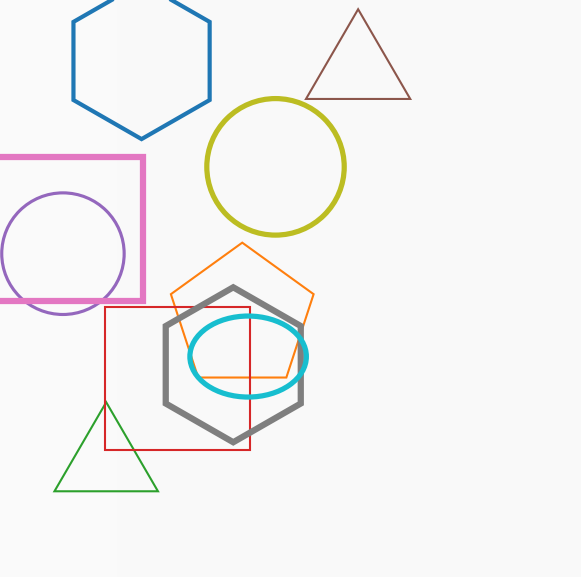[{"shape": "hexagon", "thickness": 2, "radius": 0.68, "center": [0.244, 0.894]}, {"shape": "pentagon", "thickness": 1, "radius": 0.65, "center": [0.417, 0.45]}, {"shape": "triangle", "thickness": 1, "radius": 0.51, "center": [0.183, 0.2]}, {"shape": "square", "thickness": 1, "radius": 0.62, "center": [0.306, 0.344]}, {"shape": "circle", "thickness": 1.5, "radius": 0.53, "center": [0.108, 0.56]}, {"shape": "triangle", "thickness": 1, "radius": 0.52, "center": [0.616, 0.88]}, {"shape": "square", "thickness": 3, "radius": 0.62, "center": [0.121, 0.602]}, {"shape": "hexagon", "thickness": 3, "radius": 0.67, "center": [0.401, 0.367]}, {"shape": "circle", "thickness": 2.5, "radius": 0.59, "center": [0.474, 0.71]}, {"shape": "oval", "thickness": 2.5, "radius": 0.5, "center": [0.427, 0.382]}]